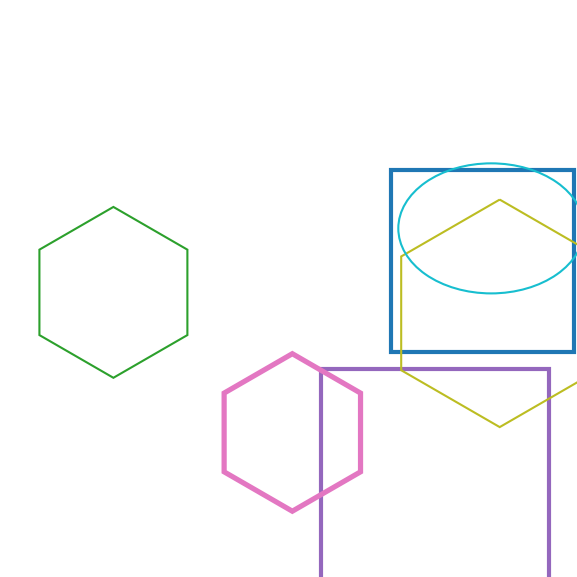[{"shape": "square", "thickness": 2, "radius": 0.79, "center": [0.836, 0.547]}, {"shape": "hexagon", "thickness": 1, "radius": 0.74, "center": [0.196, 0.493]}, {"shape": "square", "thickness": 2, "radius": 0.99, "center": [0.753, 0.162]}, {"shape": "hexagon", "thickness": 2.5, "radius": 0.68, "center": [0.506, 0.25]}, {"shape": "hexagon", "thickness": 1, "radius": 0.98, "center": [0.865, 0.457]}, {"shape": "oval", "thickness": 1, "radius": 0.8, "center": [0.851, 0.604]}]